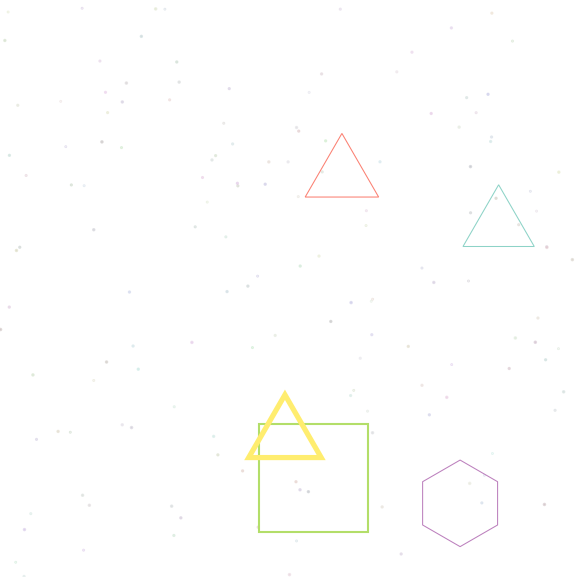[{"shape": "triangle", "thickness": 0.5, "radius": 0.36, "center": [0.863, 0.608]}, {"shape": "triangle", "thickness": 0.5, "radius": 0.37, "center": [0.592, 0.695]}, {"shape": "square", "thickness": 1, "radius": 0.47, "center": [0.542, 0.171]}, {"shape": "hexagon", "thickness": 0.5, "radius": 0.37, "center": [0.797, 0.128]}, {"shape": "triangle", "thickness": 2.5, "radius": 0.36, "center": [0.493, 0.243]}]